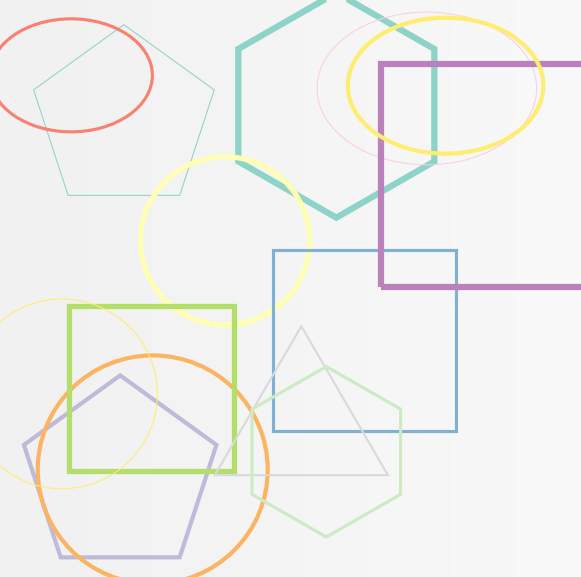[{"shape": "hexagon", "thickness": 3, "radius": 0.97, "center": [0.579, 0.817]}, {"shape": "pentagon", "thickness": 0.5, "radius": 0.82, "center": [0.213, 0.793]}, {"shape": "circle", "thickness": 2.5, "radius": 0.73, "center": [0.387, 0.582]}, {"shape": "pentagon", "thickness": 2, "radius": 0.87, "center": [0.207, 0.175]}, {"shape": "oval", "thickness": 1.5, "radius": 0.7, "center": [0.122, 0.869]}, {"shape": "square", "thickness": 1.5, "radius": 0.79, "center": [0.627, 0.409]}, {"shape": "circle", "thickness": 2, "radius": 0.99, "center": [0.263, 0.186]}, {"shape": "square", "thickness": 2.5, "radius": 0.71, "center": [0.26, 0.326]}, {"shape": "oval", "thickness": 0.5, "radius": 0.94, "center": [0.734, 0.846]}, {"shape": "triangle", "thickness": 1, "radius": 0.86, "center": [0.518, 0.262]}, {"shape": "square", "thickness": 3, "radius": 0.96, "center": [0.849, 0.695]}, {"shape": "hexagon", "thickness": 1.5, "radius": 0.74, "center": [0.561, 0.217]}, {"shape": "oval", "thickness": 2, "radius": 0.84, "center": [0.767, 0.851]}, {"shape": "circle", "thickness": 0.5, "radius": 0.82, "center": [0.107, 0.317]}]